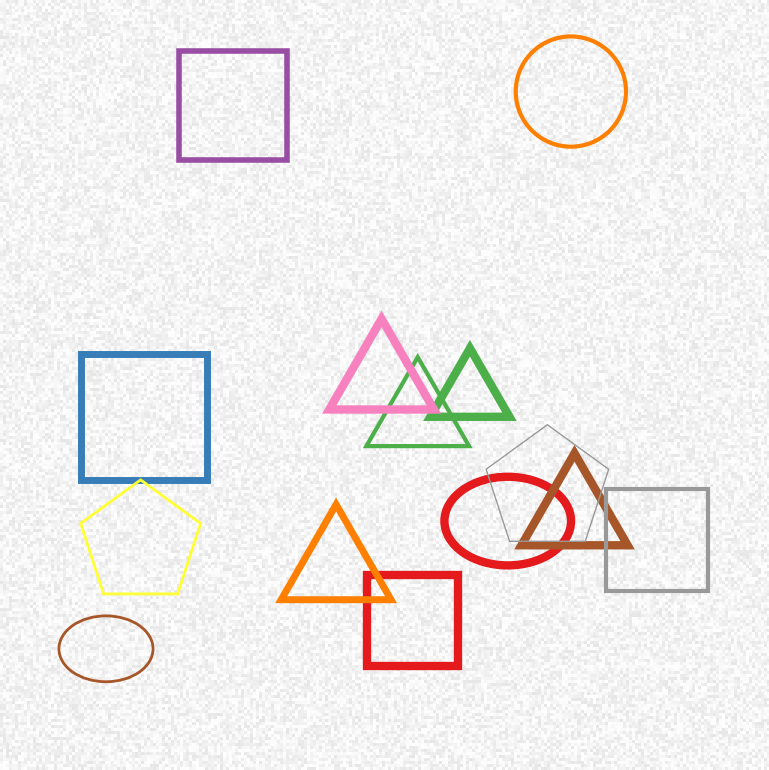[{"shape": "square", "thickness": 3, "radius": 0.3, "center": [0.536, 0.194]}, {"shape": "oval", "thickness": 3, "radius": 0.41, "center": [0.659, 0.323]}, {"shape": "square", "thickness": 2.5, "radius": 0.41, "center": [0.187, 0.459]}, {"shape": "triangle", "thickness": 3, "radius": 0.3, "center": [0.61, 0.488]}, {"shape": "triangle", "thickness": 1.5, "radius": 0.39, "center": [0.543, 0.459]}, {"shape": "square", "thickness": 2, "radius": 0.35, "center": [0.303, 0.863]}, {"shape": "circle", "thickness": 1.5, "radius": 0.36, "center": [0.741, 0.881]}, {"shape": "triangle", "thickness": 2.5, "radius": 0.41, "center": [0.436, 0.262]}, {"shape": "pentagon", "thickness": 1, "radius": 0.41, "center": [0.183, 0.295]}, {"shape": "oval", "thickness": 1, "radius": 0.31, "center": [0.138, 0.157]}, {"shape": "triangle", "thickness": 3, "radius": 0.4, "center": [0.746, 0.332]}, {"shape": "triangle", "thickness": 3, "radius": 0.39, "center": [0.496, 0.507]}, {"shape": "square", "thickness": 1.5, "radius": 0.33, "center": [0.853, 0.298]}, {"shape": "pentagon", "thickness": 0.5, "radius": 0.42, "center": [0.711, 0.365]}]